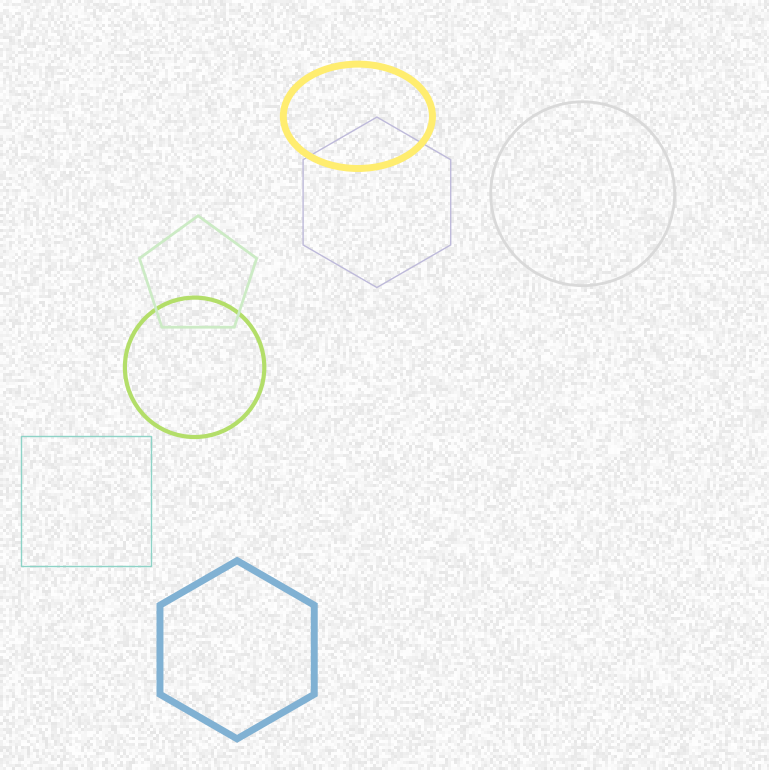[{"shape": "square", "thickness": 0.5, "radius": 0.42, "center": [0.111, 0.35]}, {"shape": "hexagon", "thickness": 0.5, "radius": 0.55, "center": [0.489, 0.737]}, {"shape": "hexagon", "thickness": 2.5, "radius": 0.58, "center": [0.308, 0.156]}, {"shape": "circle", "thickness": 1.5, "radius": 0.45, "center": [0.253, 0.523]}, {"shape": "circle", "thickness": 1, "radius": 0.6, "center": [0.757, 0.748]}, {"shape": "pentagon", "thickness": 1, "radius": 0.4, "center": [0.257, 0.64]}, {"shape": "oval", "thickness": 2.5, "radius": 0.48, "center": [0.465, 0.849]}]